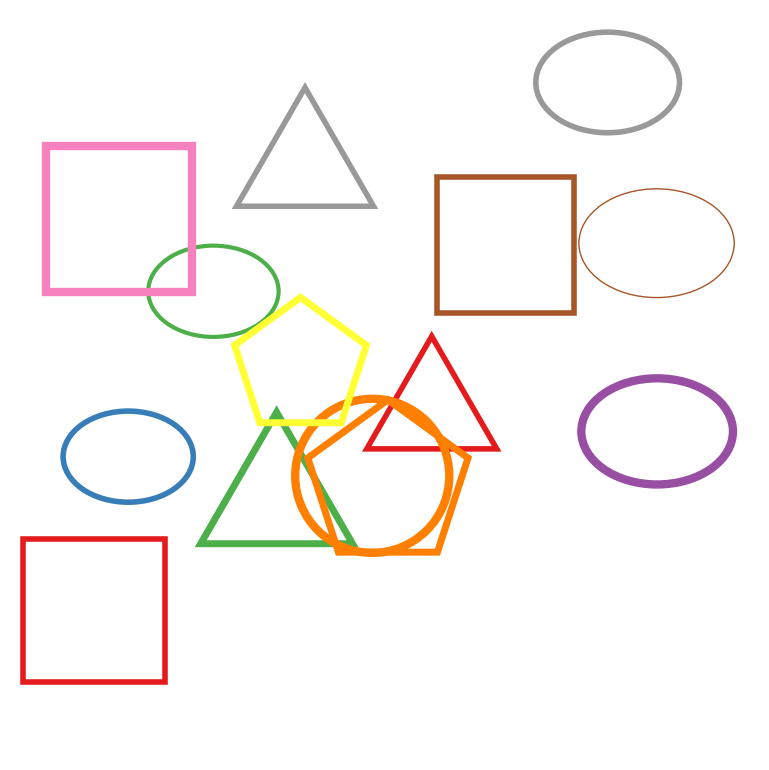[{"shape": "triangle", "thickness": 2, "radius": 0.49, "center": [0.561, 0.466]}, {"shape": "square", "thickness": 2, "radius": 0.46, "center": [0.122, 0.207]}, {"shape": "oval", "thickness": 2, "radius": 0.42, "center": [0.166, 0.407]}, {"shape": "triangle", "thickness": 2.5, "radius": 0.57, "center": [0.359, 0.351]}, {"shape": "oval", "thickness": 1.5, "radius": 0.42, "center": [0.277, 0.622]}, {"shape": "oval", "thickness": 3, "radius": 0.49, "center": [0.853, 0.44]}, {"shape": "circle", "thickness": 3, "radius": 0.5, "center": [0.483, 0.382]}, {"shape": "pentagon", "thickness": 2.5, "radius": 0.55, "center": [0.504, 0.371]}, {"shape": "pentagon", "thickness": 2.5, "radius": 0.45, "center": [0.39, 0.524]}, {"shape": "square", "thickness": 2, "radius": 0.44, "center": [0.656, 0.682]}, {"shape": "oval", "thickness": 0.5, "radius": 0.5, "center": [0.853, 0.684]}, {"shape": "square", "thickness": 3, "radius": 0.47, "center": [0.155, 0.715]}, {"shape": "oval", "thickness": 2, "radius": 0.47, "center": [0.789, 0.893]}, {"shape": "triangle", "thickness": 2, "radius": 0.51, "center": [0.396, 0.784]}]